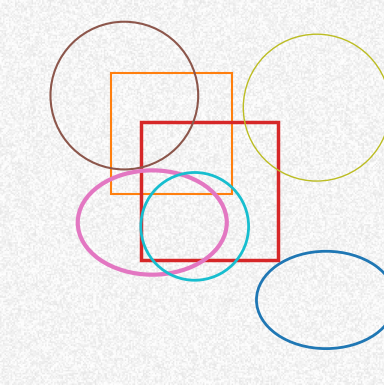[{"shape": "oval", "thickness": 2, "radius": 0.9, "center": [0.847, 0.221]}, {"shape": "square", "thickness": 1.5, "radius": 0.79, "center": [0.446, 0.653]}, {"shape": "square", "thickness": 2.5, "radius": 0.89, "center": [0.544, 0.504]}, {"shape": "circle", "thickness": 1.5, "radius": 0.96, "center": [0.323, 0.752]}, {"shape": "oval", "thickness": 3, "radius": 0.97, "center": [0.395, 0.422]}, {"shape": "circle", "thickness": 1, "radius": 0.95, "center": [0.823, 0.72]}, {"shape": "circle", "thickness": 2, "radius": 0.7, "center": [0.506, 0.412]}]